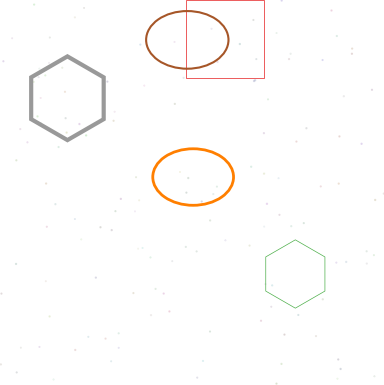[{"shape": "square", "thickness": 0.5, "radius": 0.51, "center": [0.584, 0.899]}, {"shape": "hexagon", "thickness": 0.5, "radius": 0.44, "center": [0.767, 0.288]}, {"shape": "oval", "thickness": 2, "radius": 0.52, "center": [0.502, 0.54]}, {"shape": "oval", "thickness": 1.5, "radius": 0.53, "center": [0.487, 0.896]}, {"shape": "hexagon", "thickness": 3, "radius": 0.54, "center": [0.175, 0.745]}]